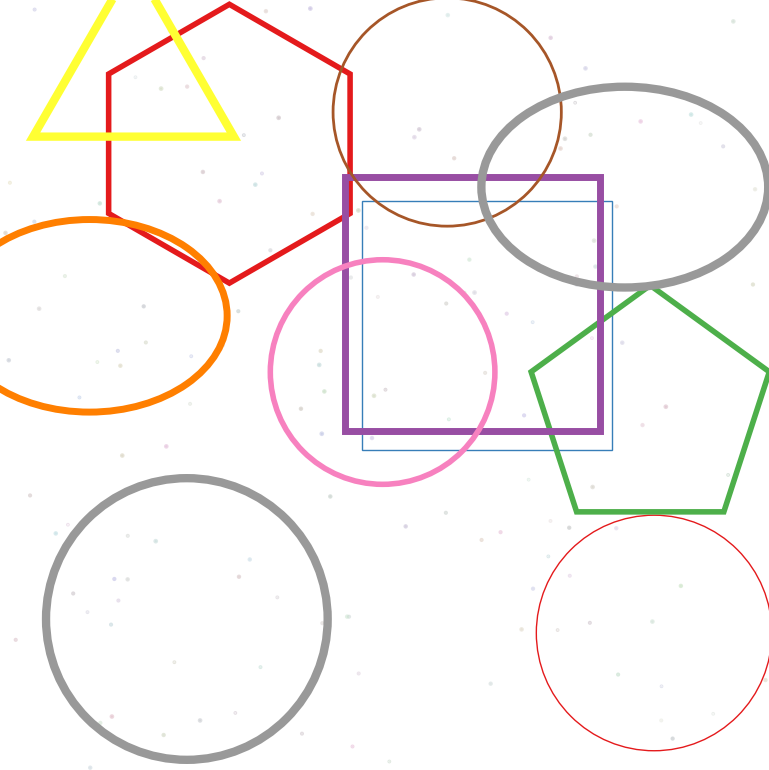[{"shape": "hexagon", "thickness": 2, "radius": 0.91, "center": [0.298, 0.813]}, {"shape": "circle", "thickness": 0.5, "radius": 0.76, "center": [0.849, 0.178]}, {"shape": "square", "thickness": 0.5, "radius": 0.81, "center": [0.633, 0.577]}, {"shape": "pentagon", "thickness": 2, "radius": 0.81, "center": [0.844, 0.467]}, {"shape": "square", "thickness": 2.5, "radius": 0.83, "center": [0.614, 0.606]}, {"shape": "oval", "thickness": 2.5, "radius": 0.89, "center": [0.116, 0.59]}, {"shape": "triangle", "thickness": 3, "radius": 0.75, "center": [0.173, 0.898]}, {"shape": "circle", "thickness": 1, "radius": 0.74, "center": [0.581, 0.855]}, {"shape": "circle", "thickness": 2, "radius": 0.73, "center": [0.497, 0.517]}, {"shape": "oval", "thickness": 3, "radius": 0.93, "center": [0.811, 0.757]}, {"shape": "circle", "thickness": 3, "radius": 0.91, "center": [0.243, 0.196]}]